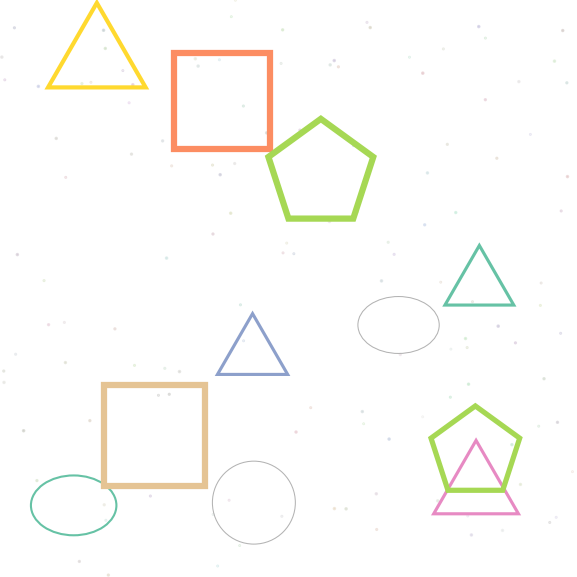[{"shape": "triangle", "thickness": 1.5, "radius": 0.34, "center": [0.83, 0.505]}, {"shape": "oval", "thickness": 1, "radius": 0.37, "center": [0.128, 0.124]}, {"shape": "square", "thickness": 3, "radius": 0.41, "center": [0.384, 0.824]}, {"shape": "triangle", "thickness": 1.5, "radius": 0.35, "center": [0.437, 0.386]}, {"shape": "triangle", "thickness": 1.5, "radius": 0.42, "center": [0.824, 0.152]}, {"shape": "pentagon", "thickness": 2.5, "radius": 0.4, "center": [0.823, 0.215]}, {"shape": "pentagon", "thickness": 3, "radius": 0.48, "center": [0.556, 0.698]}, {"shape": "triangle", "thickness": 2, "radius": 0.49, "center": [0.168, 0.897]}, {"shape": "square", "thickness": 3, "radius": 0.44, "center": [0.268, 0.246]}, {"shape": "circle", "thickness": 0.5, "radius": 0.36, "center": [0.44, 0.129]}, {"shape": "oval", "thickness": 0.5, "radius": 0.35, "center": [0.69, 0.436]}]